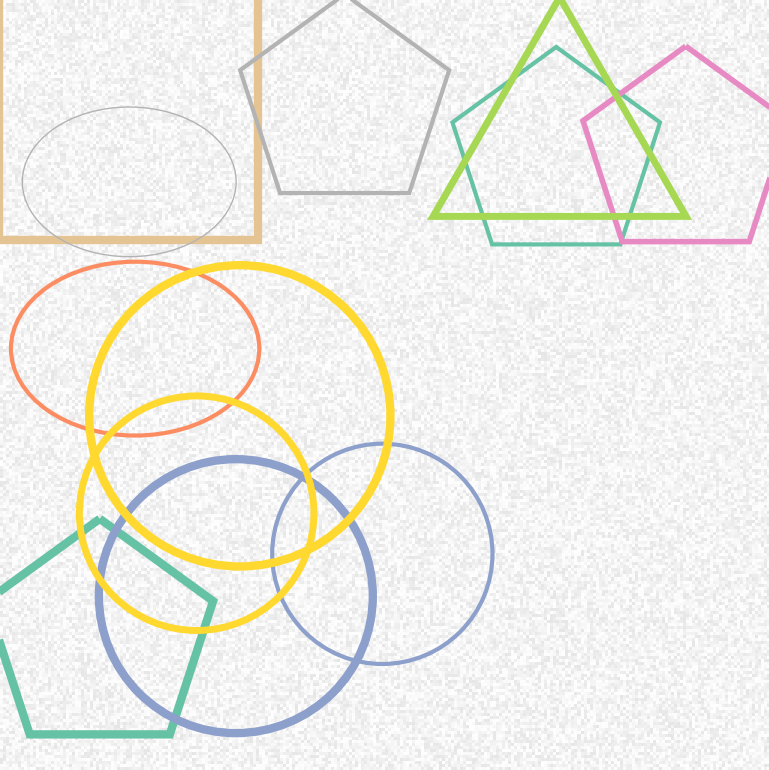[{"shape": "pentagon", "thickness": 3, "radius": 0.77, "center": [0.13, 0.171]}, {"shape": "pentagon", "thickness": 1.5, "radius": 0.71, "center": [0.722, 0.797]}, {"shape": "oval", "thickness": 1.5, "radius": 0.81, "center": [0.175, 0.547]}, {"shape": "circle", "thickness": 3, "radius": 0.89, "center": [0.306, 0.226]}, {"shape": "circle", "thickness": 1.5, "radius": 0.72, "center": [0.497, 0.281]}, {"shape": "pentagon", "thickness": 2, "radius": 0.7, "center": [0.891, 0.8]}, {"shape": "triangle", "thickness": 2.5, "radius": 0.95, "center": [0.727, 0.814]}, {"shape": "circle", "thickness": 3, "radius": 0.98, "center": [0.311, 0.46]}, {"shape": "circle", "thickness": 2.5, "radius": 0.76, "center": [0.255, 0.334]}, {"shape": "square", "thickness": 3, "radius": 0.84, "center": [0.167, 0.856]}, {"shape": "pentagon", "thickness": 1.5, "radius": 0.71, "center": [0.448, 0.865]}, {"shape": "oval", "thickness": 0.5, "radius": 0.69, "center": [0.168, 0.764]}]